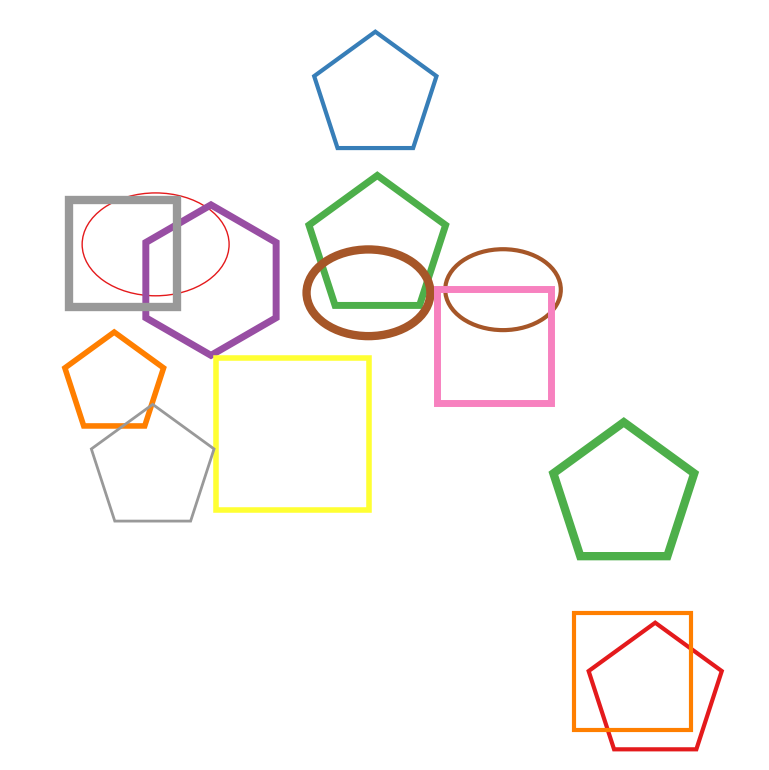[{"shape": "oval", "thickness": 0.5, "radius": 0.48, "center": [0.202, 0.683]}, {"shape": "pentagon", "thickness": 1.5, "radius": 0.45, "center": [0.851, 0.1]}, {"shape": "pentagon", "thickness": 1.5, "radius": 0.42, "center": [0.487, 0.875]}, {"shape": "pentagon", "thickness": 3, "radius": 0.48, "center": [0.81, 0.356]}, {"shape": "pentagon", "thickness": 2.5, "radius": 0.47, "center": [0.49, 0.679]}, {"shape": "hexagon", "thickness": 2.5, "radius": 0.49, "center": [0.274, 0.636]}, {"shape": "pentagon", "thickness": 2, "radius": 0.34, "center": [0.148, 0.501]}, {"shape": "square", "thickness": 1.5, "radius": 0.38, "center": [0.821, 0.128]}, {"shape": "square", "thickness": 2, "radius": 0.5, "center": [0.38, 0.436]}, {"shape": "oval", "thickness": 3, "radius": 0.4, "center": [0.479, 0.62]}, {"shape": "oval", "thickness": 1.5, "radius": 0.38, "center": [0.653, 0.624]}, {"shape": "square", "thickness": 2.5, "radius": 0.37, "center": [0.642, 0.551]}, {"shape": "square", "thickness": 3, "radius": 0.35, "center": [0.16, 0.671]}, {"shape": "pentagon", "thickness": 1, "radius": 0.42, "center": [0.198, 0.391]}]